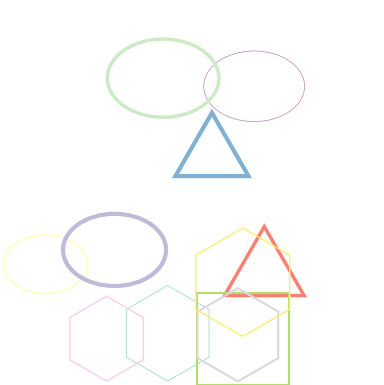[{"shape": "hexagon", "thickness": 0.5, "radius": 0.62, "center": [0.436, 0.134]}, {"shape": "oval", "thickness": 1, "radius": 0.54, "center": [0.118, 0.313]}, {"shape": "oval", "thickness": 3, "radius": 0.67, "center": [0.298, 0.351]}, {"shape": "triangle", "thickness": 2.5, "radius": 0.6, "center": [0.687, 0.292]}, {"shape": "triangle", "thickness": 3, "radius": 0.55, "center": [0.551, 0.597]}, {"shape": "square", "thickness": 1.5, "radius": 0.6, "center": [0.63, 0.119]}, {"shape": "hexagon", "thickness": 1, "radius": 0.55, "center": [0.277, 0.12]}, {"shape": "hexagon", "thickness": 1.5, "radius": 0.6, "center": [0.618, 0.13]}, {"shape": "oval", "thickness": 0.5, "radius": 0.66, "center": [0.66, 0.776]}, {"shape": "oval", "thickness": 2.5, "radius": 0.72, "center": [0.424, 0.797]}, {"shape": "hexagon", "thickness": 1, "radius": 0.7, "center": [0.631, 0.267]}]